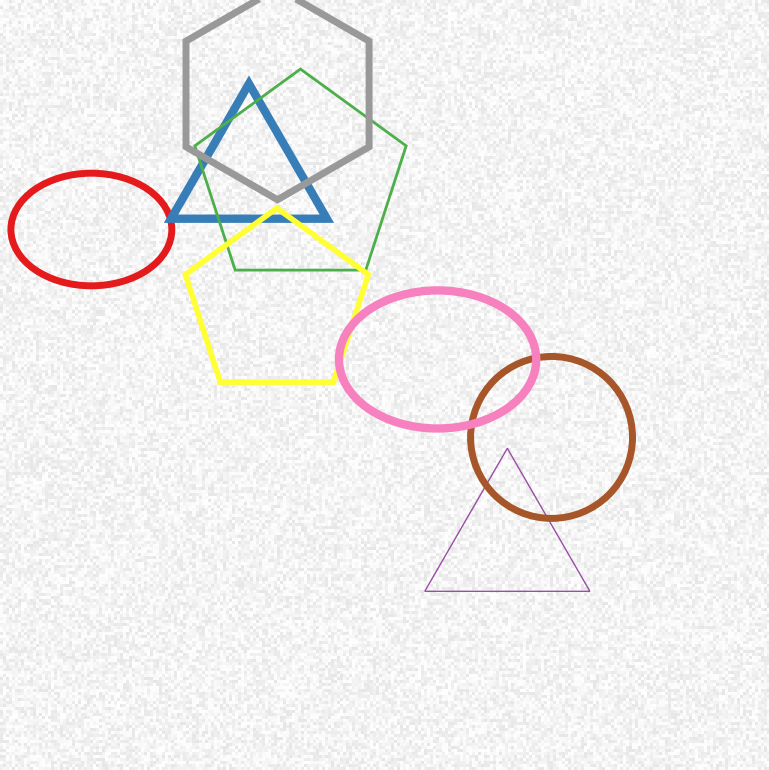[{"shape": "oval", "thickness": 2.5, "radius": 0.52, "center": [0.119, 0.702]}, {"shape": "triangle", "thickness": 3, "radius": 0.58, "center": [0.323, 0.774]}, {"shape": "pentagon", "thickness": 1, "radius": 0.72, "center": [0.39, 0.766]}, {"shape": "triangle", "thickness": 0.5, "radius": 0.62, "center": [0.659, 0.294]}, {"shape": "pentagon", "thickness": 2, "radius": 0.62, "center": [0.36, 0.605]}, {"shape": "circle", "thickness": 2.5, "radius": 0.53, "center": [0.716, 0.432]}, {"shape": "oval", "thickness": 3, "radius": 0.64, "center": [0.568, 0.533]}, {"shape": "hexagon", "thickness": 2.5, "radius": 0.69, "center": [0.36, 0.878]}]